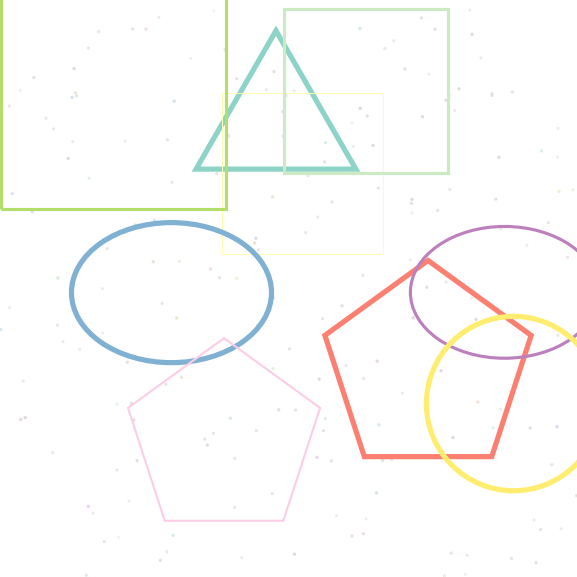[{"shape": "triangle", "thickness": 2.5, "radius": 0.8, "center": [0.478, 0.786]}, {"shape": "square", "thickness": 0.5, "radius": 0.7, "center": [0.524, 0.698]}, {"shape": "pentagon", "thickness": 2.5, "radius": 0.94, "center": [0.741, 0.36]}, {"shape": "oval", "thickness": 2.5, "radius": 0.87, "center": [0.297, 0.492]}, {"shape": "square", "thickness": 1.5, "radius": 0.97, "center": [0.197, 0.832]}, {"shape": "pentagon", "thickness": 1, "radius": 0.87, "center": [0.388, 0.239]}, {"shape": "oval", "thickness": 1.5, "radius": 0.81, "center": [0.874, 0.493]}, {"shape": "square", "thickness": 1.5, "radius": 0.71, "center": [0.633, 0.841]}, {"shape": "circle", "thickness": 2.5, "radius": 0.75, "center": [0.889, 0.3]}]